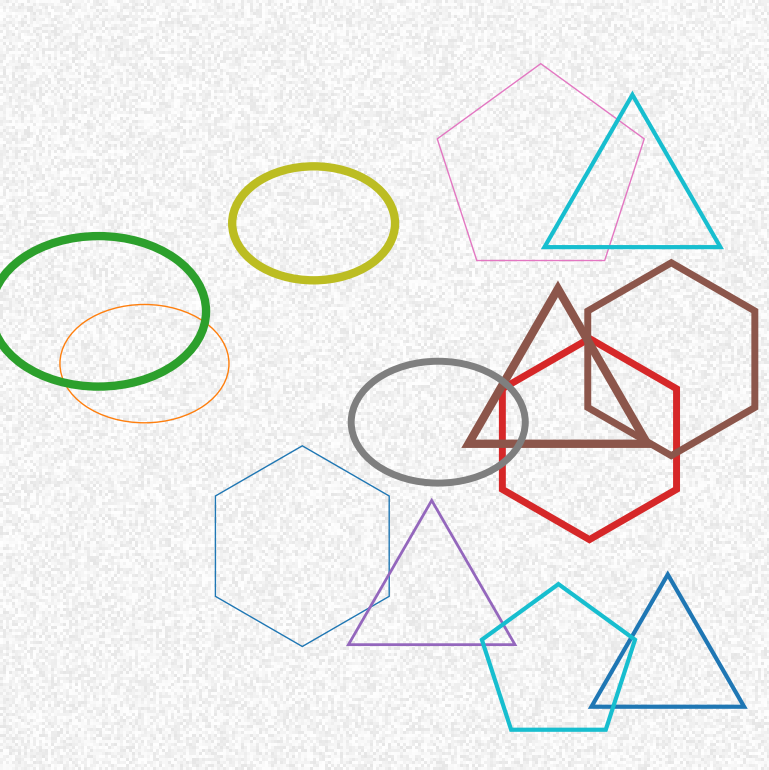[{"shape": "hexagon", "thickness": 0.5, "radius": 0.65, "center": [0.393, 0.291]}, {"shape": "triangle", "thickness": 1.5, "radius": 0.57, "center": [0.867, 0.139]}, {"shape": "oval", "thickness": 0.5, "radius": 0.55, "center": [0.188, 0.528]}, {"shape": "oval", "thickness": 3, "radius": 0.7, "center": [0.128, 0.596]}, {"shape": "hexagon", "thickness": 2.5, "radius": 0.65, "center": [0.766, 0.43]}, {"shape": "triangle", "thickness": 1, "radius": 0.62, "center": [0.561, 0.225]}, {"shape": "hexagon", "thickness": 2.5, "radius": 0.63, "center": [0.872, 0.533]}, {"shape": "triangle", "thickness": 3, "radius": 0.67, "center": [0.725, 0.491]}, {"shape": "pentagon", "thickness": 0.5, "radius": 0.71, "center": [0.702, 0.776]}, {"shape": "oval", "thickness": 2.5, "radius": 0.57, "center": [0.569, 0.452]}, {"shape": "oval", "thickness": 3, "radius": 0.53, "center": [0.407, 0.71]}, {"shape": "triangle", "thickness": 1.5, "radius": 0.66, "center": [0.821, 0.745]}, {"shape": "pentagon", "thickness": 1.5, "radius": 0.52, "center": [0.725, 0.137]}]